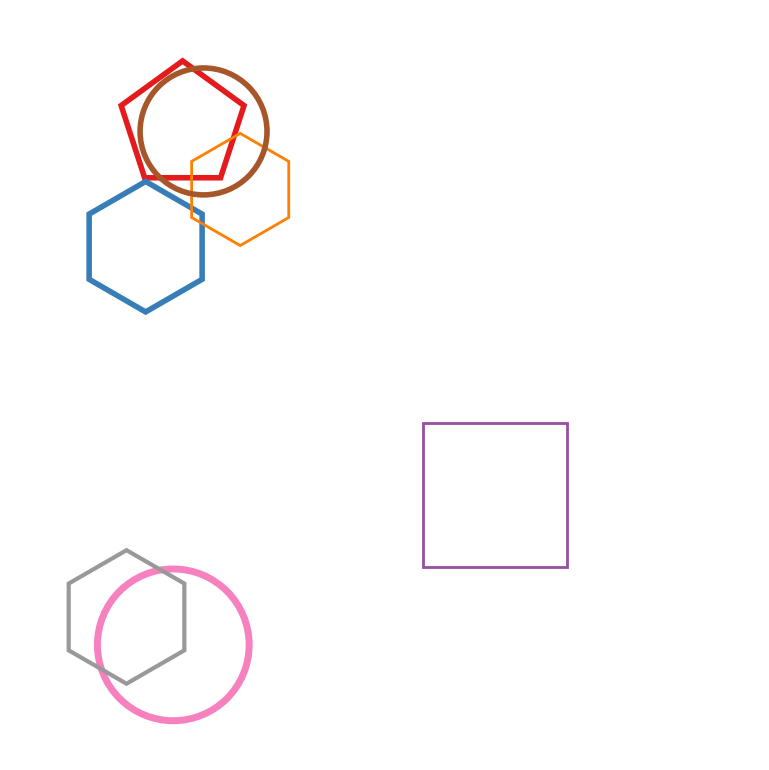[{"shape": "pentagon", "thickness": 2, "radius": 0.42, "center": [0.237, 0.837]}, {"shape": "hexagon", "thickness": 2, "radius": 0.42, "center": [0.189, 0.68]}, {"shape": "square", "thickness": 1, "radius": 0.47, "center": [0.643, 0.357]}, {"shape": "hexagon", "thickness": 1, "radius": 0.36, "center": [0.312, 0.754]}, {"shape": "circle", "thickness": 2, "radius": 0.41, "center": [0.264, 0.829]}, {"shape": "circle", "thickness": 2.5, "radius": 0.49, "center": [0.225, 0.163]}, {"shape": "hexagon", "thickness": 1.5, "radius": 0.43, "center": [0.164, 0.199]}]